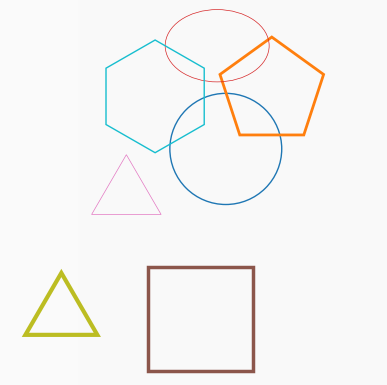[{"shape": "circle", "thickness": 1, "radius": 0.72, "center": [0.583, 0.613]}, {"shape": "pentagon", "thickness": 2, "radius": 0.7, "center": [0.701, 0.763]}, {"shape": "oval", "thickness": 0.5, "radius": 0.67, "center": [0.56, 0.881]}, {"shape": "square", "thickness": 2.5, "radius": 0.68, "center": [0.518, 0.172]}, {"shape": "triangle", "thickness": 0.5, "radius": 0.52, "center": [0.326, 0.495]}, {"shape": "triangle", "thickness": 3, "radius": 0.54, "center": [0.158, 0.184]}, {"shape": "hexagon", "thickness": 1, "radius": 0.73, "center": [0.4, 0.75]}]